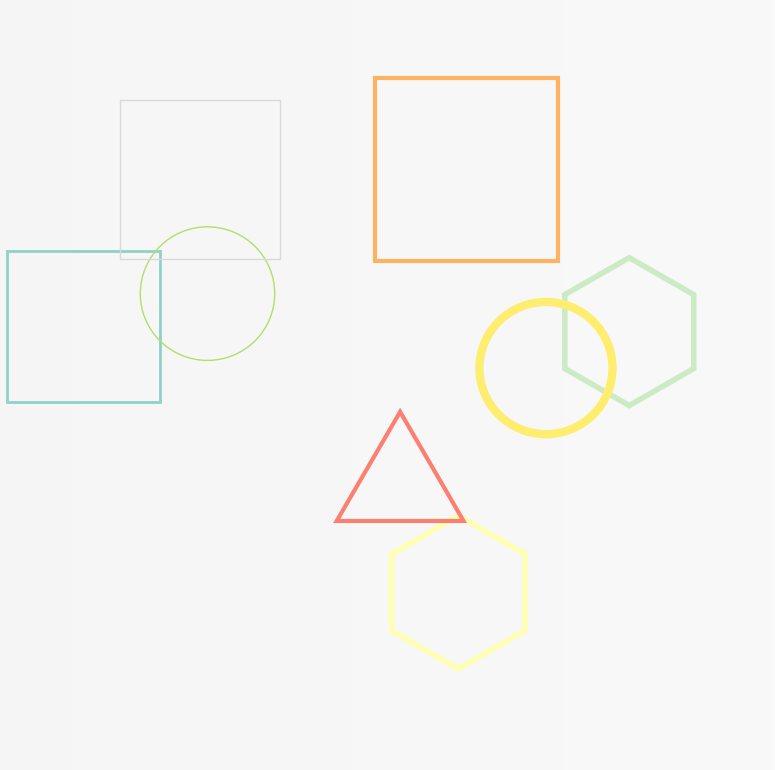[{"shape": "square", "thickness": 1, "radius": 0.49, "center": [0.108, 0.576]}, {"shape": "hexagon", "thickness": 2, "radius": 0.5, "center": [0.591, 0.231]}, {"shape": "triangle", "thickness": 1.5, "radius": 0.47, "center": [0.516, 0.371]}, {"shape": "square", "thickness": 1.5, "radius": 0.59, "center": [0.602, 0.78]}, {"shape": "circle", "thickness": 0.5, "radius": 0.43, "center": [0.268, 0.619]}, {"shape": "square", "thickness": 0.5, "radius": 0.52, "center": [0.258, 0.767]}, {"shape": "hexagon", "thickness": 2, "radius": 0.48, "center": [0.812, 0.569]}, {"shape": "circle", "thickness": 3, "radius": 0.43, "center": [0.704, 0.522]}]